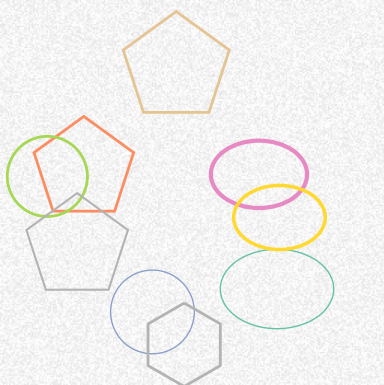[{"shape": "oval", "thickness": 1, "radius": 0.74, "center": [0.72, 0.249]}, {"shape": "pentagon", "thickness": 2, "radius": 0.68, "center": [0.218, 0.562]}, {"shape": "circle", "thickness": 1, "radius": 0.54, "center": [0.396, 0.19]}, {"shape": "oval", "thickness": 3, "radius": 0.62, "center": [0.673, 0.547]}, {"shape": "circle", "thickness": 2, "radius": 0.52, "center": [0.123, 0.542]}, {"shape": "oval", "thickness": 2.5, "radius": 0.59, "center": [0.726, 0.435]}, {"shape": "pentagon", "thickness": 2, "radius": 0.72, "center": [0.458, 0.825]}, {"shape": "hexagon", "thickness": 2, "radius": 0.54, "center": [0.478, 0.105]}, {"shape": "pentagon", "thickness": 1.5, "radius": 0.69, "center": [0.2, 0.36]}]